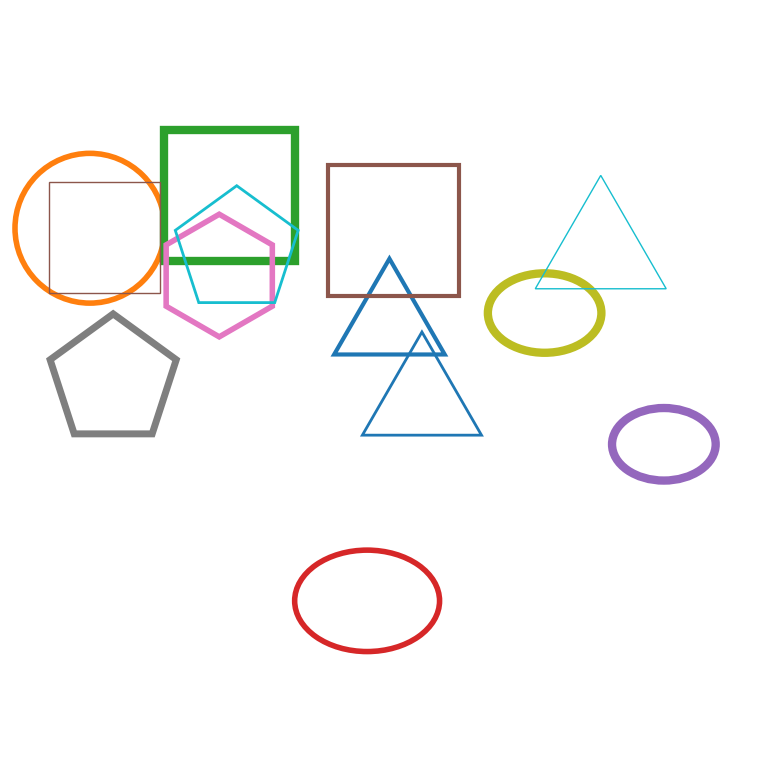[{"shape": "triangle", "thickness": 1, "radius": 0.45, "center": [0.548, 0.48]}, {"shape": "triangle", "thickness": 1.5, "radius": 0.41, "center": [0.506, 0.581]}, {"shape": "circle", "thickness": 2, "radius": 0.49, "center": [0.117, 0.704]}, {"shape": "square", "thickness": 3, "radius": 0.42, "center": [0.298, 0.746]}, {"shape": "oval", "thickness": 2, "radius": 0.47, "center": [0.477, 0.22]}, {"shape": "oval", "thickness": 3, "radius": 0.34, "center": [0.862, 0.423]}, {"shape": "square", "thickness": 1.5, "radius": 0.43, "center": [0.511, 0.7]}, {"shape": "square", "thickness": 0.5, "radius": 0.36, "center": [0.136, 0.691]}, {"shape": "hexagon", "thickness": 2, "radius": 0.4, "center": [0.285, 0.642]}, {"shape": "pentagon", "thickness": 2.5, "radius": 0.43, "center": [0.147, 0.506]}, {"shape": "oval", "thickness": 3, "radius": 0.37, "center": [0.707, 0.593]}, {"shape": "triangle", "thickness": 0.5, "radius": 0.49, "center": [0.78, 0.674]}, {"shape": "pentagon", "thickness": 1, "radius": 0.42, "center": [0.307, 0.675]}]